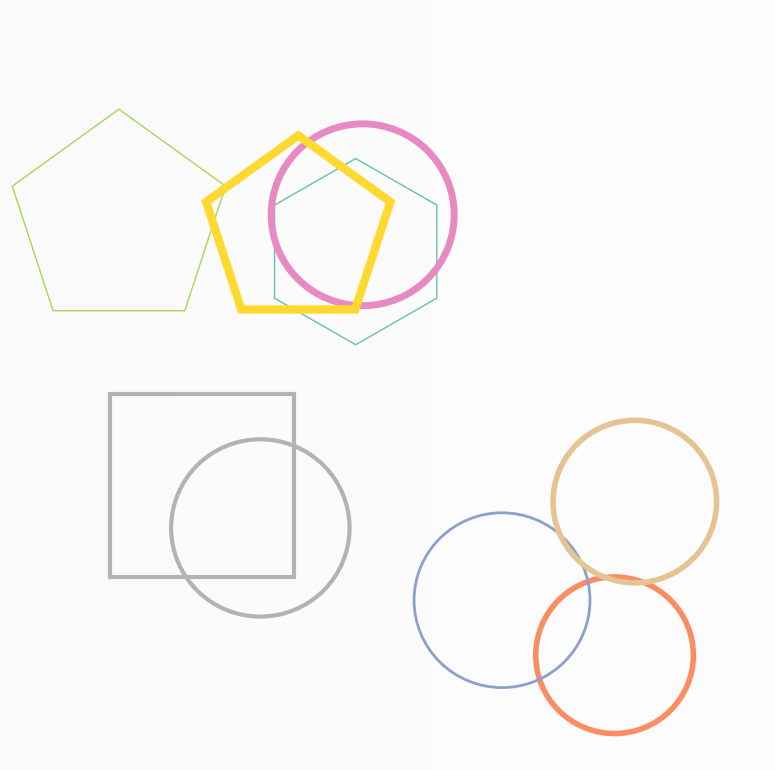[{"shape": "hexagon", "thickness": 0.5, "radius": 0.6, "center": [0.459, 0.673]}, {"shape": "circle", "thickness": 2, "radius": 0.51, "center": [0.793, 0.149]}, {"shape": "circle", "thickness": 1, "radius": 0.57, "center": [0.648, 0.221]}, {"shape": "circle", "thickness": 2.5, "radius": 0.59, "center": [0.468, 0.721]}, {"shape": "pentagon", "thickness": 0.5, "radius": 0.72, "center": [0.153, 0.714]}, {"shape": "pentagon", "thickness": 3, "radius": 0.62, "center": [0.385, 0.699]}, {"shape": "circle", "thickness": 2, "radius": 0.53, "center": [0.819, 0.349]}, {"shape": "square", "thickness": 1.5, "radius": 0.59, "center": [0.261, 0.369]}, {"shape": "circle", "thickness": 1.5, "radius": 0.58, "center": [0.336, 0.314]}]